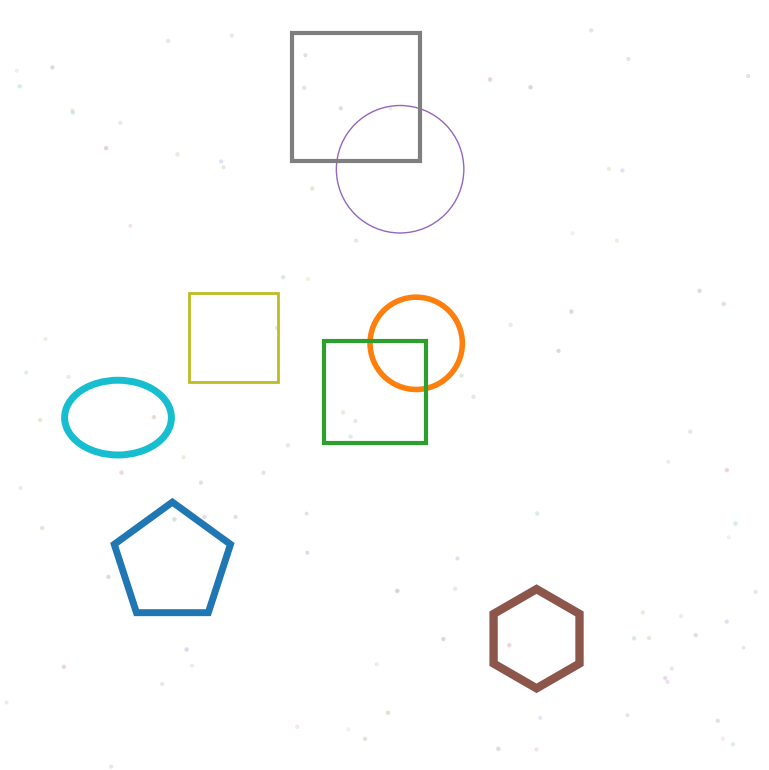[{"shape": "pentagon", "thickness": 2.5, "radius": 0.4, "center": [0.224, 0.269]}, {"shape": "circle", "thickness": 2, "radius": 0.3, "center": [0.541, 0.554]}, {"shape": "square", "thickness": 1.5, "radius": 0.33, "center": [0.487, 0.491]}, {"shape": "circle", "thickness": 0.5, "radius": 0.41, "center": [0.52, 0.78]}, {"shape": "hexagon", "thickness": 3, "radius": 0.32, "center": [0.697, 0.17]}, {"shape": "square", "thickness": 1.5, "radius": 0.42, "center": [0.463, 0.874]}, {"shape": "square", "thickness": 1, "radius": 0.29, "center": [0.303, 0.562]}, {"shape": "oval", "thickness": 2.5, "radius": 0.35, "center": [0.153, 0.458]}]